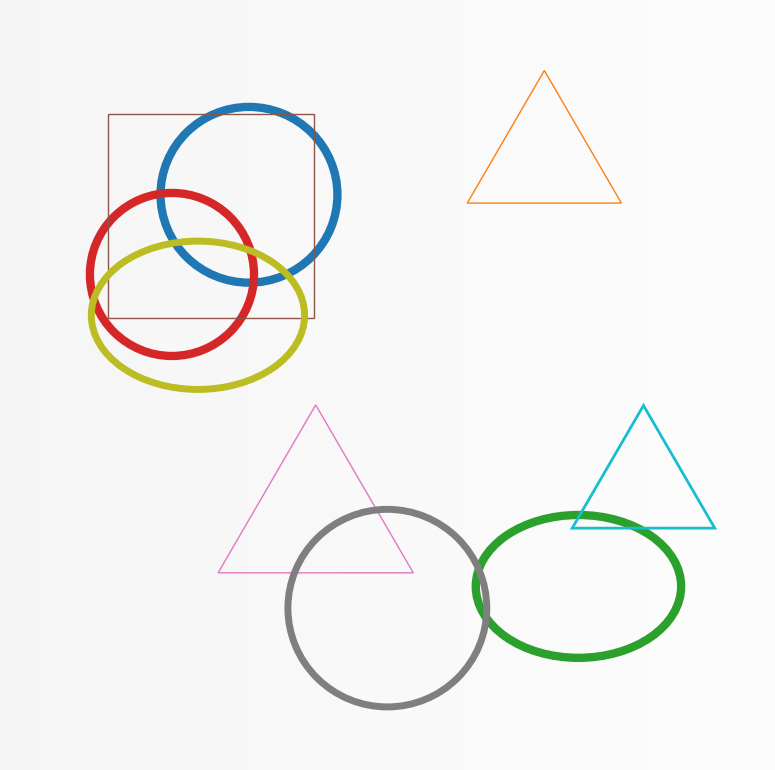[{"shape": "circle", "thickness": 3, "radius": 0.57, "center": [0.321, 0.747]}, {"shape": "triangle", "thickness": 0.5, "radius": 0.57, "center": [0.702, 0.794]}, {"shape": "oval", "thickness": 3, "radius": 0.66, "center": [0.746, 0.238]}, {"shape": "circle", "thickness": 3, "radius": 0.53, "center": [0.222, 0.644]}, {"shape": "square", "thickness": 0.5, "radius": 0.66, "center": [0.272, 0.72]}, {"shape": "triangle", "thickness": 0.5, "radius": 0.73, "center": [0.407, 0.329]}, {"shape": "circle", "thickness": 2.5, "radius": 0.64, "center": [0.5, 0.21]}, {"shape": "oval", "thickness": 2.5, "radius": 0.69, "center": [0.255, 0.591]}, {"shape": "triangle", "thickness": 1, "radius": 0.53, "center": [0.83, 0.367]}]